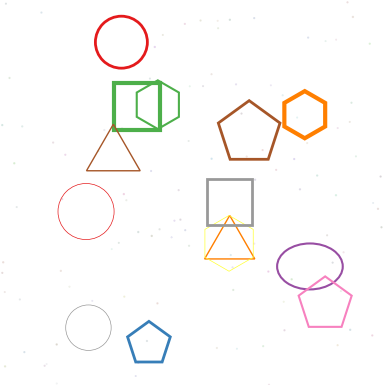[{"shape": "circle", "thickness": 2, "radius": 0.34, "center": [0.315, 0.89]}, {"shape": "circle", "thickness": 0.5, "radius": 0.36, "center": [0.223, 0.451]}, {"shape": "pentagon", "thickness": 2, "radius": 0.29, "center": [0.387, 0.107]}, {"shape": "hexagon", "thickness": 1.5, "radius": 0.32, "center": [0.41, 0.728]}, {"shape": "square", "thickness": 3, "radius": 0.3, "center": [0.357, 0.723]}, {"shape": "oval", "thickness": 1.5, "radius": 0.43, "center": [0.805, 0.308]}, {"shape": "hexagon", "thickness": 3, "radius": 0.31, "center": [0.792, 0.702]}, {"shape": "triangle", "thickness": 1, "radius": 0.38, "center": [0.597, 0.365]}, {"shape": "hexagon", "thickness": 0.5, "radius": 0.36, "center": [0.595, 0.368]}, {"shape": "triangle", "thickness": 1, "radius": 0.4, "center": [0.294, 0.597]}, {"shape": "pentagon", "thickness": 2, "radius": 0.42, "center": [0.647, 0.654]}, {"shape": "pentagon", "thickness": 1.5, "radius": 0.36, "center": [0.845, 0.21]}, {"shape": "square", "thickness": 2, "radius": 0.29, "center": [0.596, 0.475]}, {"shape": "circle", "thickness": 0.5, "radius": 0.3, "center": [0.23, 0.149]}]